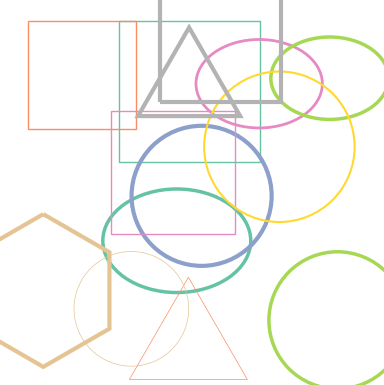[{"shape": "square", "thickness": 1, "radius": 0.92, "center": [0.492, 0.763]}, {"shape": "oval", "thickness": 2.5, "radius": 0.96, "center": [0.459, 0.375]}, {"shape": "square", "thickness": 1, "radius": 0.7, "center": [0.213, 0.806]}, {"shape": "triangle", "thickness": 0.5, "radius": 0.88, "center": [0.489, 0.103]}, {"shape": "circle", "thickness": 3, "radius": 0.91, "center": [0.524, 0.491]}, {"shape": "square", "thickness": 1, "radius": 0.8, "center": [0.449, 0.552]}, {"shape": "oval", "thickness": 2, "radius": 0.82, "center": [0.673, 0.783]}, {"shape": "oval", "thickness": 2.5, "radius": 0.76, "center": [0.856, 0.797]}, {"shape": "circle", "thickness": 2.5, "radius": 0.89, "center": [0.877, 0.168]}, {"shape": "circle", "thickness": 1.5, "radius": 0.98, "center": [0.726, 0.619]}, {"shape": "circle", "thickness": 0.5, "radius": 0.74, "center": [0.341, 0.198]}, {"shape": "hexagon", "thickness": 3, "radius": 0.99, "center": [0.112, 0.245]}, {"shape": "square", "thickness": 3, "radius": 0.79, "center": [0.572, 0.892]}, {"shape": "triangle", "thickness": 3, "radius": 0.77, "center": [0.491, 0.775]}]